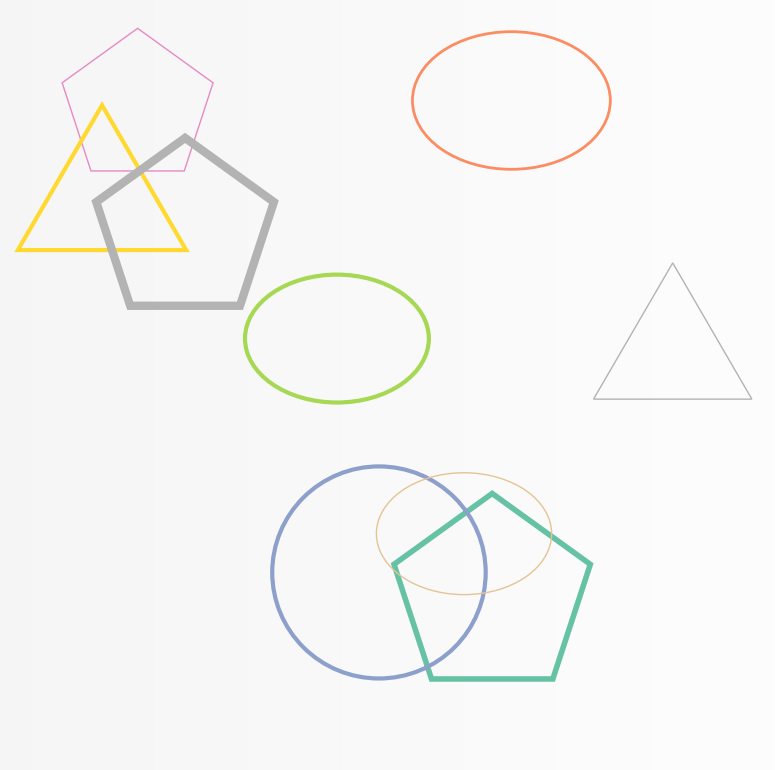[{"shape": "pentagon", "thickness": 2, "radius": 0.67, "center": [0.635, 0.226]}, {"shape": "oval", "thickness": 1, "radius": 0.64, "center": [0.66, 0.869]}, {"shape": "circle", "thickness": 1.5, "radius": 0.69, "center": [0.489, 0.257]}, {"shape": "pentagon", "thickness": 0.5, "radius": 0.51, "center": [0.178, 0.861]}, {"shape": "oval", "thickness": 1.5, "radius": 0.59, "center": [0.435, 0.56]}, {"shape": "triangle", "thickness": 1.5, "radius": 0.63, "center": [0.132, 0.738]}, {"shape": "oval", "thickness": 0.5, "radius": 0.57, "center": [0.599, 0.307]}, {"shape": "pentagon", "thickness": 3, "radius": 0.6, "center": [0.239, 0.7]}, {"shape": "triangle", "thickness": 0.5, "radius": 0.59, "center": [0.868, 0.541]}]